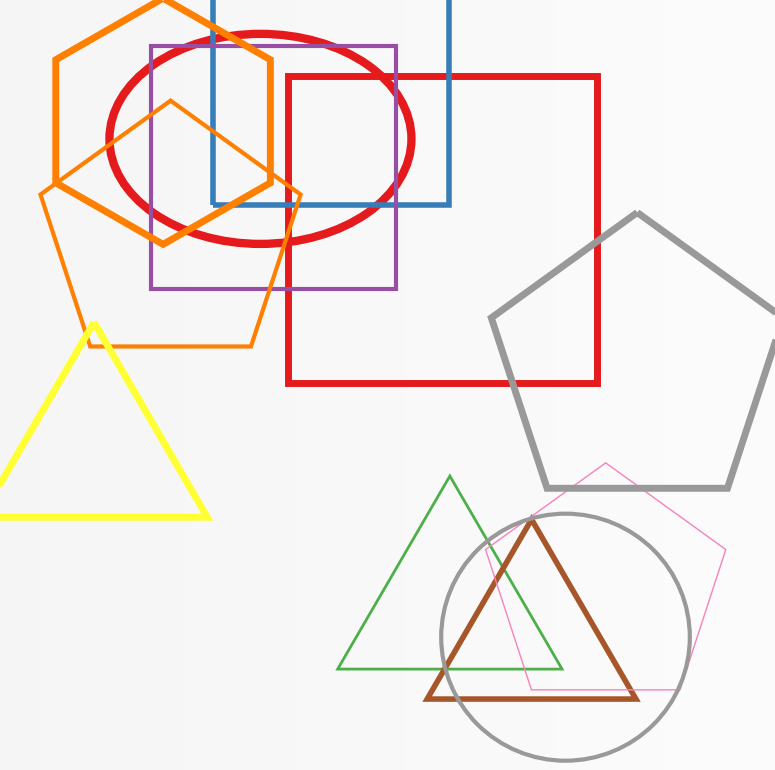[{"shape": "oval", "thickness": 3, "radius": 0.97, "center": [0.336, 0.82]}, {"shape": "square", "thickness": 2.5, "radius": 1.0, "center": [0.57, 0.702]}, {"shape": "square", "thickness": 2, "radius": 0.76, "center": [0.427, 0.887]}, {"shape": "triangle", "thickness": 1, "radius": 0.84, "center": [0.58, 0.215]}, {"shape": "square", "thickness": 1.5, "radius": 0.79, "center": [0.353, 0.782]}, {"shape": "hexagon", "thickness": 2.5, "radius": 0.8, "center": [0.21, 0.842]}, {"shape": "pentagon", "thickness": 1.5, "radius": 0.88, "center": [0.22, 0.693]}, {"shape": "triangle", "thickness": 2.5, "radius": 0.84, "center": [0.121, 0.413]}, {"shape": "triangle", "thickness": 2, "radius": 0.78, "center": [0.686, 0.17]}, {"shape": "pentagon", "thickness": 0.5, "radius": 0.81, "center": [0.782, 0.236]}, {"shape": "circle", "thickness": 1.5, "radius": 0.8, "center": [0.73, 0.172]}, {"shape": "pentagon", "thickness": 2.5, "radius": 0.99, "center": [0.822, 0.526]}]